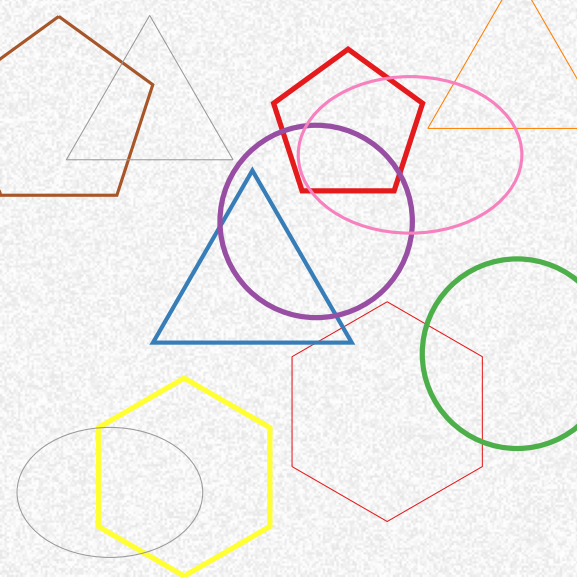[{"shape": "hexagon", "thickness": 0.5, "radius": 0.95, "center": [0.67, 0.286]}, {"shape": "pentagon", "thickness": 2.5, "radius": 0.68, "center": [0.603, 0.778]}, {"shape": "triangle", "thickness": 2, "radius": 0.99, "center": [0.437, 0.505]}, {"shape": "circle", "thickness": 2.5, "radius": 0.82, "center": [0.895, 0.387]}, {"shape": "circle", "thickness": 2.5, "radius": 0.83, "center": [0.547, 0.616]}, {"shape": "triangle", "thickness": 0.5, "radius": 0.89, "center": [0.895, 0.866]}, {"shape": "hexagon", "thickness": 2.5, "radius": 0.86, "center": [0.319, 0.173]}, {"shape": "pentagon", "thickness": 1.5, "radius": 0.86, "center": [0.102, 0.8]}, {"shape": "oval", "thickness": 1.5, "radius": 0.97, "center": [0.71, 0.731]}, {"shape": "oval", "thickness": 0.5, "radius": 0.8, "center": [0.19, 0.146]}, {"shape": "triangle", "thickness": 0.5, "radius": 0.83, "center": [0.259, 0.806]}]